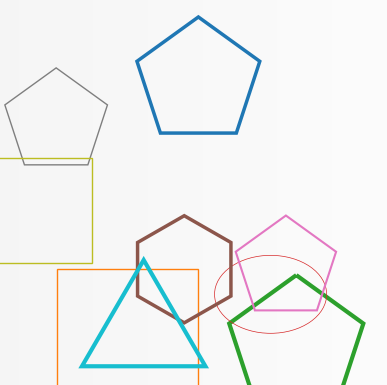[{"shape": "pentagon", "thickness": 2.5, "radius": 0.83, "center": [0.512, 0.789]}, {"shape": "square", "thickness": 1, "radius": 0.91, "center": [0.328, 0.119]}, {"shape": "pentagon", "thickness": 3, "radius": 0.91, "center": [0.765, 0.103]}, {"shape": "oval", "thickness": 0.5, "radius": 0.72, "center": [0.698, 0.236]}, {"shape": "hexagon", "thickness": 2.5, "radius": 0.7, "center": [0.475, 0.301]}, {"shape": "pentagon", "thickness": 1.5, "radius": 0.68, "center": [0.738, 0.304]}, {"shape": "pentagon", "thickness": 1, "radius": 0.7, "center": [0.145, 0.684]}, {"shape": "square", "thickness": 1, "radius": 0.68, "center": [0.102, 0.452]}, {"shape": "triangle", "thickness": 3, "radius": 0.92, "center": [0.371, 0.141]}]